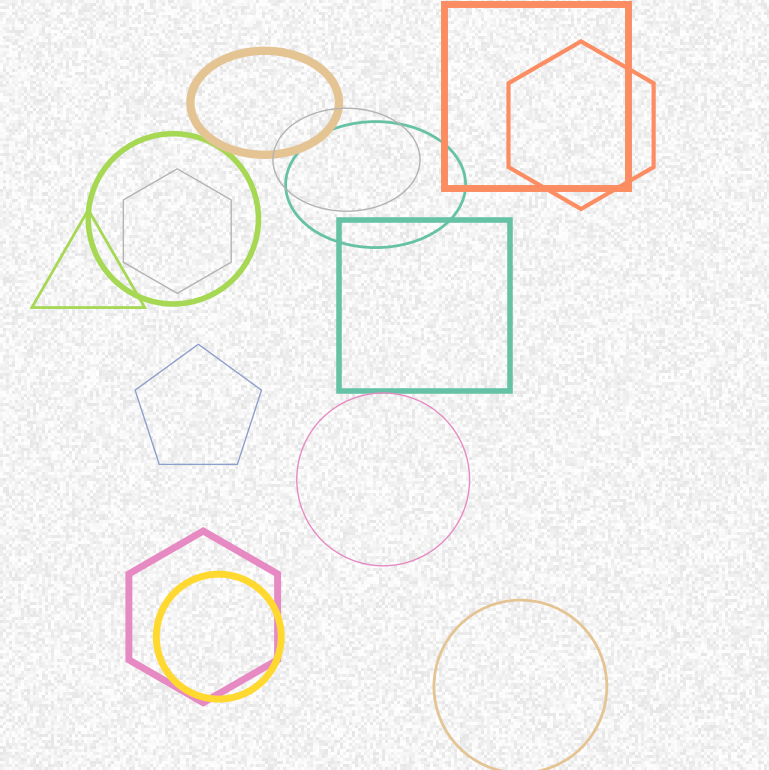[{"shape": "square", "thickness": 2, "radius": 0.56, "center": [0.551, 0.604]}, {"shape": "oval", "thickness": 1, "radius": 0.58, "center": [0.488, 0.76]}, {"shape": "square", "thickness": 2.5, "radius": 0.6, "center": [0.696, 0.876]}, {"shape": "hexagon", "thickness": 1.5, "radius": 0.54, "center": [0.755, 0.837]}, {"shape": "pentagon", "thickness": 0.5, "radius": 0.43, "center": [0.258, 0.467]}, {"shape": "hexagon", "thickness": 2.5, "radius": 0.56, "center": [0.264, 0.199]}, {"shape": "circle", "thickness": 0.5, "radius": 0.56, "center": [0.498, 0.377]}, {"shape": "circle", "thickness": 2, "radius": 0.55, "center": [0.225, 0.716]}, {"shape": "triangle", "thickness": 1, "radius": 0.42, "center": [0.115, 0.643]}, {"shape": "circle", "thickness": 2.5, "radius": 0.41, "center": [0.284, 0.173]}, {"shape": "circle", "thickness": 1, "radius": 0.56, "center": [0.676, 0.108]}, {"shape": "oval", "thickness": 3, "radius": 0.48, "center": [0.344, 0.867]}, {"shape": "hexagon", "thickness": 0.5, "radius": 0.4, "center": [0.23, 0.7]}, {"shape": "oval", "thickness": 0.5, "radius": 0.48, "center": [0.45, 0.793]}]